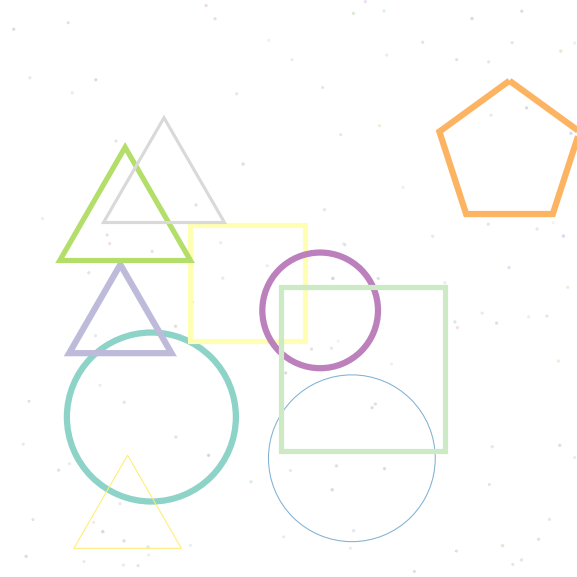[{"shape": "circle", "thickness": 3, "radius": 0.73, "center": [0.262, 0.277]}, {"shape": "square", "thickness": 2.5, "radius": 0.5, "center": [0.429, 0.51]}, {"shape": "triangle", "thickness": 3, "radius": 0.51, "center": [0.208, 0.439]}, {"shape": "circle", "thickness": 0.5, "radius": 0.72, "center": [0.609, 0.206]}, {"shape": "pentagon", "thickness": 3, "radius": 0.64, "center": [0.882, 0.732]}, {"shape": "triangle", "thickness": 2.5, "radius": 0.65, "center": [0.217, 0.613]}, {"shape": "triangle", "thickness": 1.5, "radius": 0.6, "center": [0.284, 0.674]}, {"shape": "circle", "thickness": 3, "radius": 0.5, "center": [0.554, 0.462]}, {"shape": "square", "thickness": 2.5, "radius": 0.71, "center": [0.629, 0.36]}, {"shape": "triangle", "thickness": 0.5, "radius": 0.54, "center": [0.221, 0.103]}]